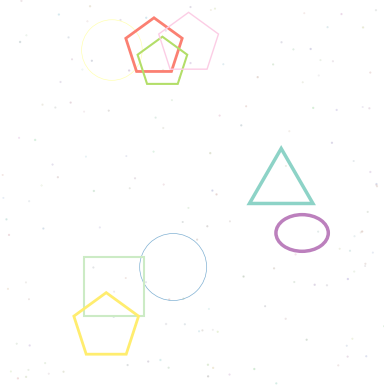[{"shape": "triangle", "thickness": 2.5, "radius": 0.48, "center": [0.73, 0.519]}, {"shape": "circle", "thickness": 0.5, "radius": 0.39, "center": [0.291, 0.87]}, {"shape": "pentagon", "thickness": 2, "radius": 0.39, "center": [0.4, 0.877]}, {"shape": "circle", "thickness": 0.5, "radius": 0.44, "center": [0.45, 0.306]}, {"shape": "pentagon", "thickness": 1.5, "radius": 0.34, "center": [0.422, 0.837]}, {"shape": "pentagon", "thickness": 1, "radius": 0.41, "center": [0.49, 0.886]}, {"shape": "oval", "thickness": 2.5, "radius": 0.34, "center": [0.785, 0.395]}, {"shape": "square", "thickness": 1.5, "radius": 0.39, "center": [0.296, 0.256]}, {"shape": "pentagon", "thickness": 2, "radius": 0.44, "center": [0.276, 0.151]}]